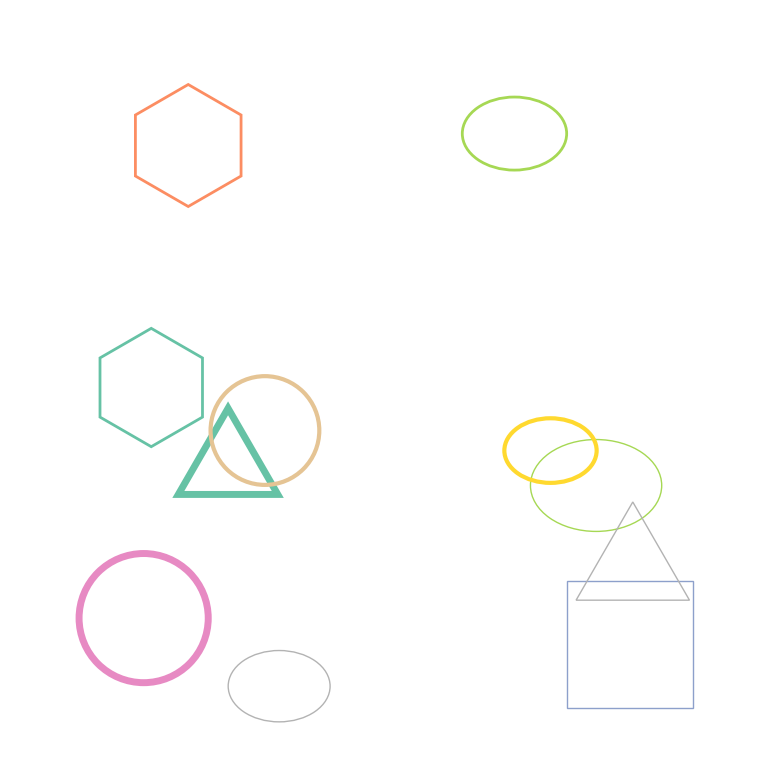[{"shape": "triangle", "thickness": 2.5, "radius": 0.37, "center": [0.296, 0.395]}, {"shape": "hexagon", "thickness": 1, "radius": 0.38, "center": [0.196, 0.497]}, {"shape": "hexagon", "thickness": 1, "radius": 0.4, "center": [0.244, 0.811]}, {"shape": "square", "thickness": 0.5, "radius": 0.41, "center": [0.819, 0.163]}, {"shape": "circle", "thickness": 2.5, "radius": 0.42, "center": [0.187, 0.197]}, {"shape": "oval", "thickness": 0.5, "radius": 0.43, "center": [0.774, 0.37]}, {"shape": "oval", "thickness": 1, "radius": 0.34, "center": [0.668, 0.827]}, {"shape": "oval", "thickness": 1.5, "radius": 0.3, "center": [0.715, 0.415]}, {"shape": "circle", "thickness": 1.5, "radius": 0.35, "center": [0.344, 0.441]}, {"shape": "triangle", "thickness": 0.5, "radius": 0.43, "center": [0.822, 0.263]}, {"shape": "oval", "thickness": 0.5, "radius": 0.33, "center": [0.363, 0.109]}]